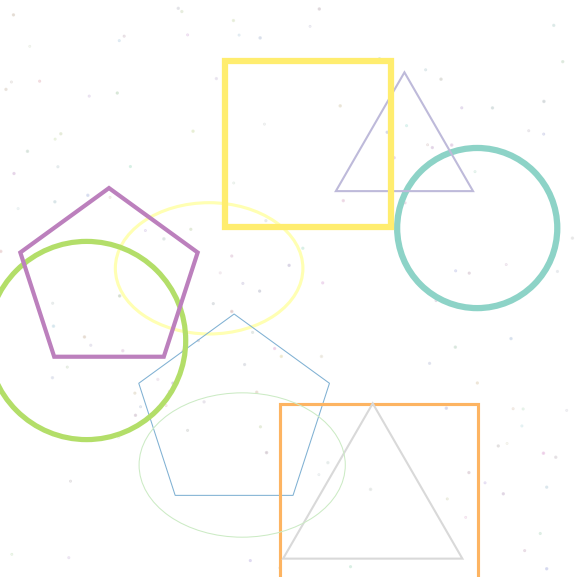[{"shape": "circle", "thickness": 3, "radius": 0.69, "center": [0.826, 0.604]}, {"shape": "oval", "thickness": 1.5, "radius": 0.81, "center": [0.362, 0.534]}, {"shape": "triangle", "thickness": 1, "radius": 0.69, "center": [0.7, 0.737]}, {"shape": "pentagon", "thickness": 0.5, "radius": 0.87, "center": [0.405, 0.282]}, {"shape": "square", "thickness": 1.5, "radius": 0.86, "center": [0.656, 0.127]}, {"shape": "circle", "thickness": 2.5, "radius": 0.86, "center": [0.15, 0.41]}, {"shape": "triangle", "thickness": 1, "radius": 0.9, "center": [0.645, 0.121]}, {"shape": "pentagon", "thickness": 2, "radius": 0.81, "center": [0.189, 0.512]}, {"shape": "oval", "thickness": 0.5, "radius": 0.89, "center": [0.419, 0.194]}, {"shape": "square", "thickness": 3, "radius": 0.72, "center": [0.533, 0.749]}]